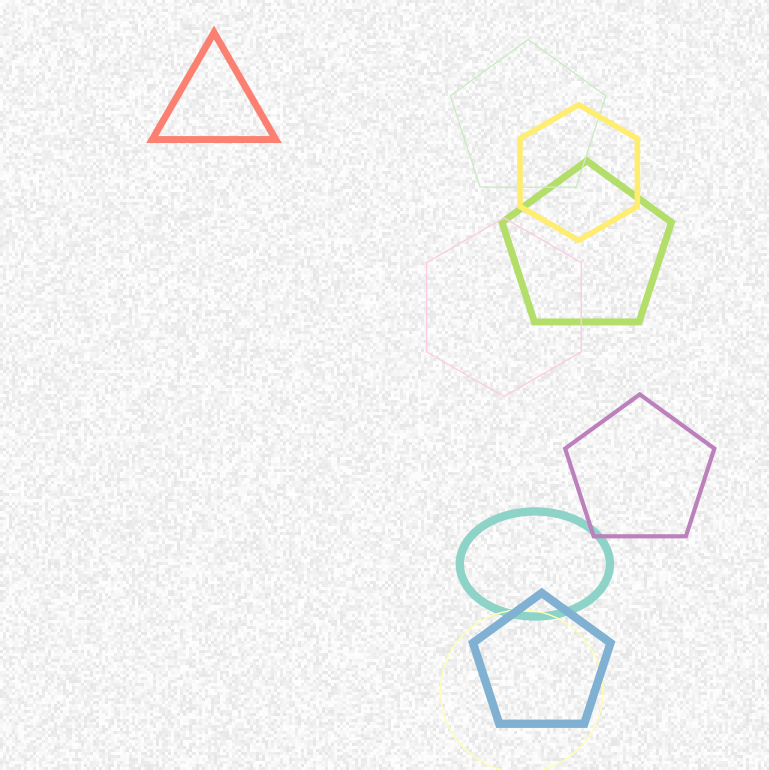[{"shape": "oval", "thickness": 3, "radius": 0.49, "center": [0.695, 0.268]}, {"shape": "circle", "thickness": 0.5, "radius": 0.53, "center": [0.678, 0.102]}, {"shape": "triangle", "thickness": 2.5, "radius": 0.46, "center": [0.278, 0.865]}, {"shape": "pentagon", "thickness": 3, "radius": 0.47, "center": [0.704, 0.136]}, {"shape": "pentagon", "thickness": 2.5, "radius": 0.58, "center": [0.762, 0.675]}, {"shape": "hexagon", "thickness": 0.5, "radius": 0.58, "center": [0.654, 0.601]}, {"shape": "pentagon", "thickness": 1.5, "radius": 0.51, "center": [0.831, 0.386]}, {"shape": "pentagon", "thickness": 0.5, "radius": 0.53, "center": [0.686, 0.843]}, {"shape": "hexagon", "thickness": 2, "radius": 0.44, "center": [0.752, 0.776]}]